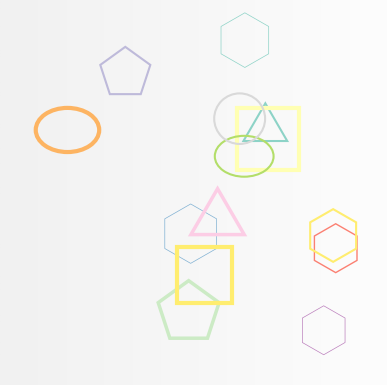[{"shape": "triangle", "thickness": 1.5, "radius": 0.33, "center": [0.685, 0.666]}, {"shape": "hexagon", "thickness": 0.5, "radius": 0.36, "center": [0.632, 0.896]}, {"shape": "square", "thickness": 3, "radius": 0.4, "center": [0.692, 0.639]}, {"shape": "pentagon", "thickness": 1.5, "radius": 0.34, "center": [0.323, 0.81]}, {"shape": "hexagon", "thickness": 1, "radius": 0.32, "center": [0.866, 0.355]}, {"shape": "hexagon", "thickness": 0.5, "radius": 0.39, "center": [0.492, 0.393]}, {"shape": "oval", "thickness": 3, "radius": 0.41, "center": [0.174, 0.662]}, {"shape": "oval", "thickness": 1.5, "radius": 0.38, "center": [0.63, 0.594]}, {"shape": "triangle", "thickness": 2.5, "radius": 0.4, "center": [0.561, 0.43]}, {"shape": "circle", "thickness": 1.5, "radius": 0.33, "center": [0.618, 0.692]}, {"shape": "hexagon", "thickness": 0.5, "radius": 0.32, "center": [0.835, 0.142]}, {"shape": "pentagon", "thickness": 2.5, "radius": 0.41, "center": [0.487, 0.188]}, {"shape": "hexagon", "thickness": 1.5, "radius": 0.34, "center": [0.86, 0.388]}, {"shape": "square", "thickness": 3, "radius": 0.36, "center": [0.528, 0.286]}]